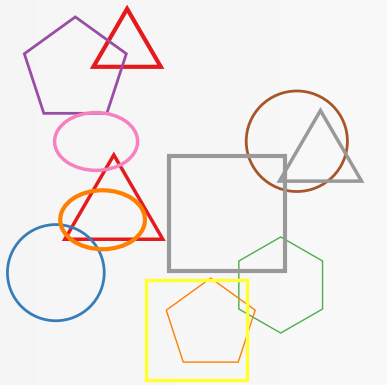[{"shape": "triangle", "thickness": 2.5, "radius": 0.73, "center": [0.294, 0.452]}, {"shape": "triangle", "thickness": 3, "radius": 0.5, "center": [0.328, 0.877]}, {"shape": "circle", "thickness": 2, "radius": 0.62, "center": [0.144, 0.292]}, {"shape": "hexagon", "thickness": 1, "radius": 0.62, "center": [0.724, 0.26]}, {"shape": "pentagon", "thickness": 2, "radius": 0.69, "center": [0.194, 0.818]}, {"shape": "oval", "thickness": 3, "radius": 0.55, "center": [0.265, 0.429]}, {"shape": "pentagon", "thickness": 1, "radius": 0.6, "center": [0.544, 0.157]}, {"shape": "square", "thickness": 2.5, "radius": 0.65, "center": [0.507, 0.143]}, {"shape": "circle", "thickness": 2, "radius": 0.65, "center": [0.766, 0.633]}, {"shape": "oval", "thickness": 2.5, "radius": 0.54, "center": [0.248, 0.633]}, {"shape": "square", "thickness": 3, "radius": 0.75, "center": [0.585, 0.445]}, {"shape": "triangle", "thickness": 2.5, "radius": 0.61, "center": [0.827, 0.591]}]